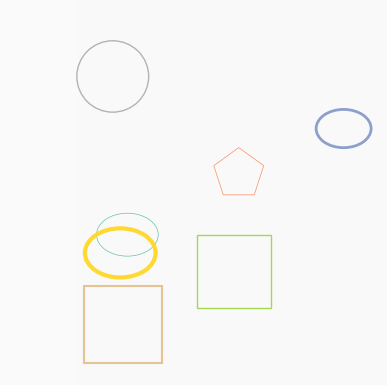[{"shape": "oval", "thickness": 0.5, "radius": 0.4, "center": [0.329, 0.39]}, {"shape": "pentagon", "thickness": 0.5, "radius": 0.34, "center": [0.616, 0.549]}, {"shape": "oval", "thickness": 2, "radius": 0.35, "center": [0.887, 0.666]}, {"shape": "square", "thickness": 1, "radius": 0.47, "center": [0.604, 0.296]}, {"shape": "oval", "thickness": 3, "radius": 0.46, "center": [0.31, 0.343]}, {"shape": "square", "thickness": 1.5, "radius": 0.5, "center": [0.317, 0.156]}, {"shape": "circle", "thickness": 1, "radius": 0.46, "center": [0.291, 0.801]}]